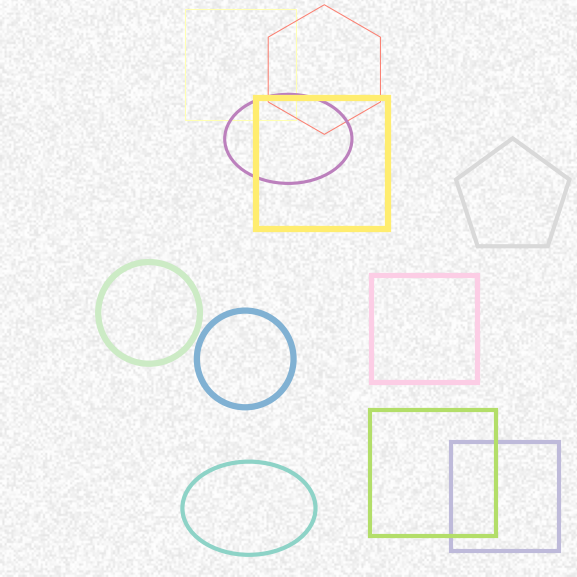[{"shape": "oval", "thickness": 2, "radius": 0.58, "center": [0.431, 0.119]}, {"shape": "square", "thickness": 0.5, "radius": 0.48, "center": [0.416, 0.887]}, {"shape": "square", "thickness": 2, "radius": 0.47, "center": [0.875, 0.139]}, {"shape": "hexagon", "thickness": 0.5, "radius": 0.56, "center": [0.562, 0.879]}, {"shape": "circle", "thickness": 3, "radius": 0.42, "center": [0.425, 0.378]}, {"shape": "square", "thickness": 2, "radius": 0.55, "center": [0.75, 0.18]}, {"shape": "square", "thickness": 2.5, "radius": 0.46, "center": [0.734, 0.431]}, {"shape": "pentagon", "thickness": 2, "radius": 0.52, "center": [0.888, 0.656]}, {"shape": "oval", "thickness": 1.5, "radius": 0.55, "center": [0.499, 0.759]}, {"shape": "circle", "thickness": 3, "radius": 0.44, "center": [0.258, 0.457]}, {"shape": "square", "thickness": 3, "radius": 0.57, "center": [0.558, 0.716]}]